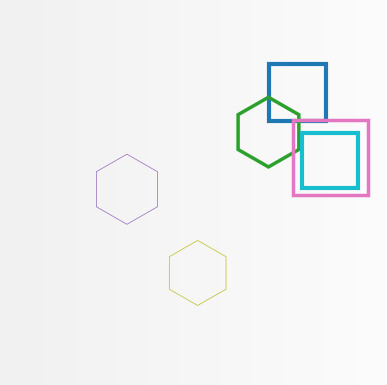[{"shape": "square", "thickness": 3, "radius": 0.37, "center": [0.768, 0.76]}, {"shape": "hexagon", "thickness": 2.5, "radius": 0.45, "center": [0.693, 0.657]}, {"shape": "hexagon", "thickness": 0.5, "radius": 0.46, "center": [0.328, 0.508]}, {"shape": "square", "thickness": 2.5, "radius": 0.49, "center": [0.852, 0.59]}, {"shape": "hexagon", "thickness": 0.5, "radius": 0.42, "center": [0.51, 0.291]}, {"shape": "square", "thickness": 3, "radius": 0.36, "center": [0.851, 0.584]}]